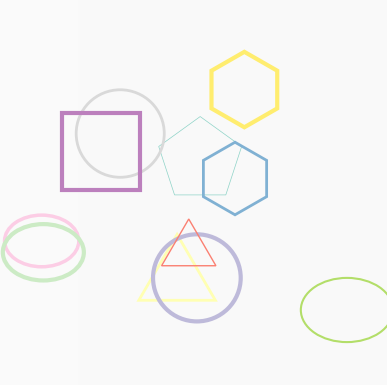[{"shape": "pentagon", "thickness": 0.5, "radius": 0.56, "center": [0.517, 0.585]}, {"shape": "triangle", "thickness": 2, "radius": 0.57, "center": [0.457, 0.277]}, {"shape": "circle", "thickness": 3, "radius": 0.57, "center": [0.508, 0.278]}, {"shape": "triangle", "thickness": 1, "radius": 0.4, "center": [0.487, 0.35]}, {"shape": "hexagon", "thickness": 2, "radius": 0.47, "center": [0.606, 0.536]}, {"shape": "oval", "thickness": 1.5, "radius": 0.6, "center": [0.895, 0.195]}, {"shape": "oval", "thickness": 2.5, "radius": 0.48, "center": [0.108, 0.374]}, {"shape": "circle", "thickness": 2, "radius": 0.57, "center": [0.31, 0.653]}, {"shape": "square", "thickness": 3, "radius": 0.5, "center": [0.26, 0.607]}, {"shape": "oval", "thickness": 3, "radius": 0.52, "center": [0.112, 0.345]}, {"shape": "hexagon", "thickness": 3, "radius": 0.49, "center": [0.631, 0.767]}]